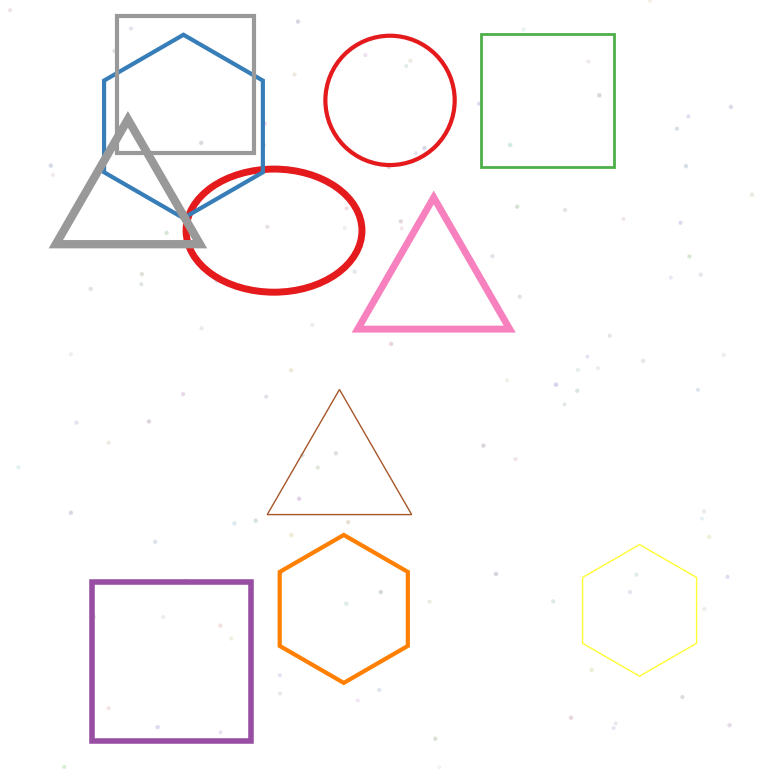[{"shape": "oval", "thickness": 2.5, "radius": 0.57, "center": [0.356, 0.7]}, {"shape": "circle", "thickness": 1.5, "radius": 0.42, "center": [0.507, 0.87]}, {"shape": "hexagon", "thickness": 1.5, "radius": 0.6, "center": [0.238, 0.836]}, {"shape": "square", "thickness": 1, "radius": 0.43, "center": [0.711, 0.869]}, {"shape": "square", "thickness": 2, "radius": 0.52, "center": [0.223, 0.141]}, {"shape": "hexagon", "thickness": 1.5, "radius": 0.48, "center": [0.446, 0.209]}, {"shape": "hexagon", "thickness": 0.5, "radius": 0.43, "center": [0.831, 0.207]}, {"shape": "triangle", "thickness": 0.5, "radius": 0.54, "center": [0.441, 0.386]}, {"shape": "triangle", "thickness": 2.5, "radius": 0.57, "center": [0.563, 0.63]}, {"shape": "triangle", "thickness": 3, "radius": 0.54, "center": [0.166, 0.737]}, {"shape": "square", "thickness": 1.5, "radius": 0.44, "center": [0.241, 0.89]}]